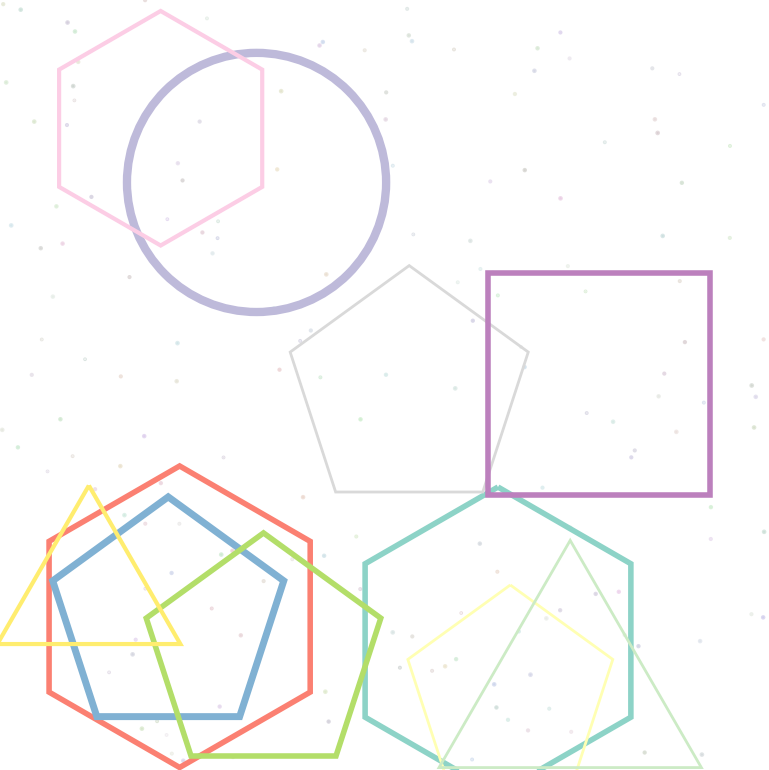[{"shape": "hexagon", "thickness": 2, "radius": 1.0, "center": [0.647, 0.168]}, {"shape": "pentagon", "thickness": 1, "radius": 0.7, "center": [0.663, 0.1]}, {"shape": "circle", "thickness": 3, "radius": 0.84, "center": [0.333, 0.763]}, {"shape": "hexagon", "thickness": 2, "radius": 0.98, "center": [0.233, 0.199]}, {"shape": "pentagon", "thickness": 2.5, "radius": 0.79, "center": [0.218, 0.197]}, {"shape": "pentagon", "thickness": 2, "radius": 0.8, "center": [0.342, 0.148]}, {"shape": "hexagon", "thickness": 1.5, "radius": 0.76, "center": [0.209, 0.833]}, {"shape": "pentagon", "thickness": 1, "radius": 0.81, "center": [0.531, 0.493]}, {"shape": "square", "thickness": 2, "radius": 0.72, "center": [0.778, 0.501]}, {"shape": "triangle", "thickness": 1, "radius": 0.98, "center": [0.741, 0.102]}, {"shape": "triangle", "thickness": 1.5, "radius": 0.69, "center": [0.115, 0.232]}]